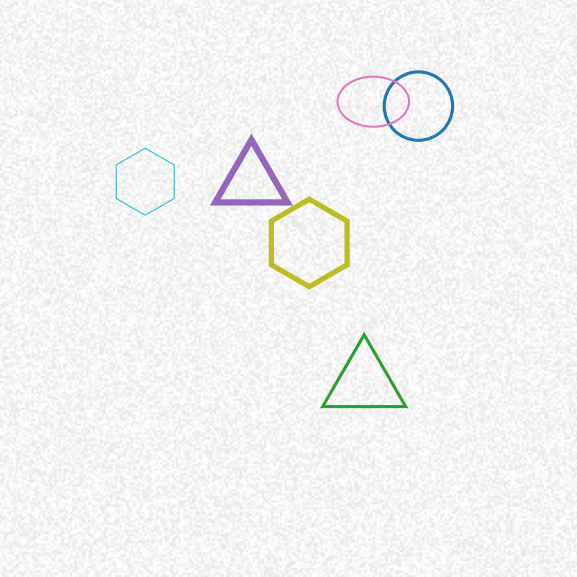[{"shape": "circle", "thickness": 1.5, "radius": 0.3, "center": [0.725, 0.815]}, {"shape": "triangle", "thickness": 1.5, "radius": 0.41, "center": [0.631, 0.337]}, {"shape": "triangle", "thickness": 3, "radius": 0.36, "center": [0.435, 0.685]}, {"shape": "oval", "thickness": 1, "radius": 0.31, "center": [0.646, 0.823]}, {"shape": "hexagon", "thickness": 2.5, "radius": 0.38, "center": [0.535, 0.578]}, {"shape": "hexagon", "thickness": 0.5, "radius": 0.29, "center": [0.251, 0.685]}]